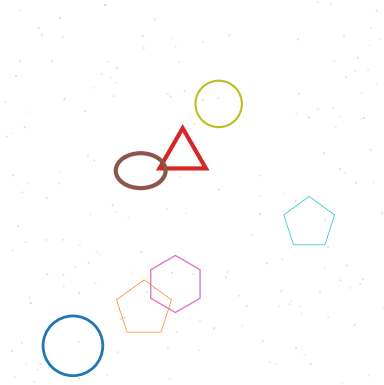[{"shape": "circle", "thickness": 2, "radius": 0.39, "center": [0.189, 0.102]}, {"shape": "pentagon", "thickness": 0.5, "radius": 0.38, "center": [0.374, 0.198]}, {"shape": "triangle", "thickness": 3, "radius": 0.35, "center": [0.474, 0.597]}, {"shape": "oval", "thickness": 3, "radius": 0.32, "center": [0.365, 0.557]}, {"shape": "hexagon", "thickness": 1, "radius": 0.37, "center": [0.456, 0.262]}, {"shape": "circle", "thickness": 1.5, "radius": 0.3, "center": [0.568, 0.73]}, {"shape": "pentagon", "thickness": 0.5, "radius": 0.35, "center": [0.803, 0.42]}]